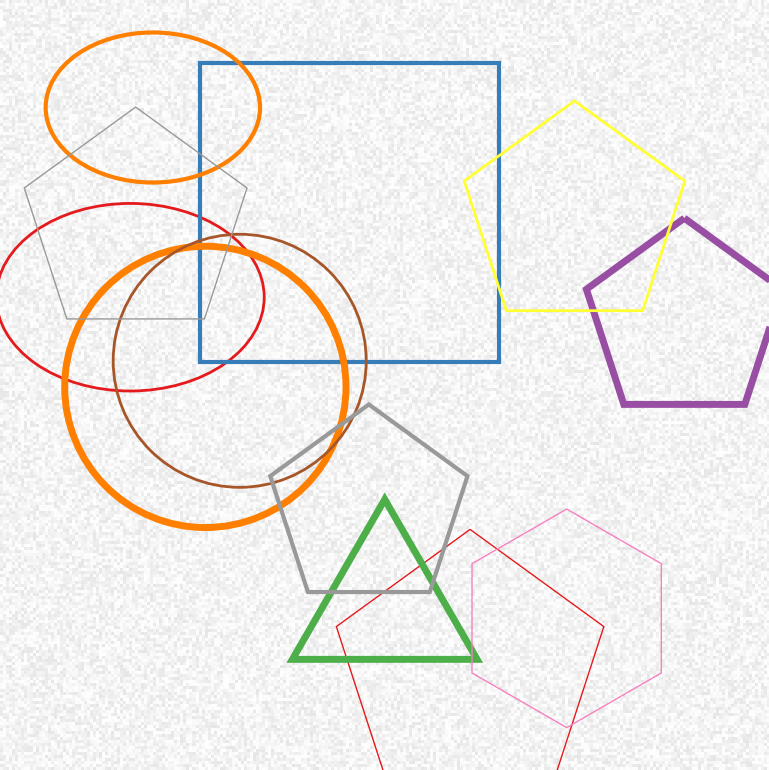[{"shape": "pentagon", "thickness": 0.5, "radius": 0.91, "center": [0.611, 0.13]}, {"shape": "oval", "thickness": 1, "radius": 0.87, "center": [0.169, 0.614]}, {"shape": "square", "thickness": 1.5, "radius": 0.97, "center": [0.454, 0.724]}, {"shape": "triangle", "thickness": 2.5, "radius": 0.69, "center": [0.5, 0.213]}, {"shape": "pentagon", "thickness": 2.5, "radius": 0.67, "center": [0.889, 0.583]}, {"shape": "oval", "thickness": 1.5, "radius": 0.7, "center": [0.199, 0.86]}, {"shape": "circle", "thickness": 2.5, "radius": 0.91, "center": [0.267, 0.498]}, {"shape": "pentagon", "thickness": 1, "radius": 0.75, "center": [0.746, 0.718]}, {"shape": "circle", "thickness": 1, "radius": 0.82, "center": [0.311, 0.531]}, {"shape": "hexagon", "thickness": 0.5, "radius": 0.71, "center": [0.736, 0.197]}, {"shape": "pentagon", "thickness": 1.5, "radius": 0.67, "center": [0.479, 0.34]}, {"shape": "pentagon", "thickness": 0.5, "radius": 0.76, "center": [0.176, 0.709]}]